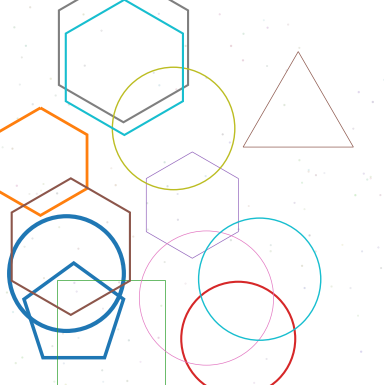[{"shape": "circle", "thickness": 3, "radius": 0.74, "center": [0.173, 0.289]}, {"shape": "pentagon", "thickness": 2.5, "radius": 0.68, "center": [0.192, 0.181]}, {"shape": "hexagon", "thickness": 2, "radius": 0.7, "center": [0.105, 0.58]}, {"shape": "square", "thickness": 0.5, "radius": 0.7, "center": [0.288, 0.133]}, {"shape": "circle", "thickness": 1.5, "radius": 0.74, "center": [0.619, 0.12]}, {"shape": "hexagon", "thickness": 0.5, "radius": 0.69, "center": [0.5, 0.467]}, {"shape": "triangle", "thickness": 0.5, "radius": 0.83, "center": [0.775, 0.701]}, {"shape": "hexagon", "thickness": 1.5, "radius": 0.89, "center": [0.184, 0.359]}, {"shape": "circle", "thickness": 0.5, "radius": 0.87, "center": [0.536, 0.226]}, {"shape": "hexagon", "thickness": 1.5, "radius": 0.97, "center": [0.321, 0.876]}, {"shape": "circle", "thickness": 1, "radius": 0.8, "center": [0.451, 0.666]}, {"shape": "circle", "thickness": 1, "radius": 0.79, "center": [0.675, 0.275]}, {"shape": "hexagon", "thickness": 1.5, "radius": 0.88, "center": [0.323, 0.825]}]